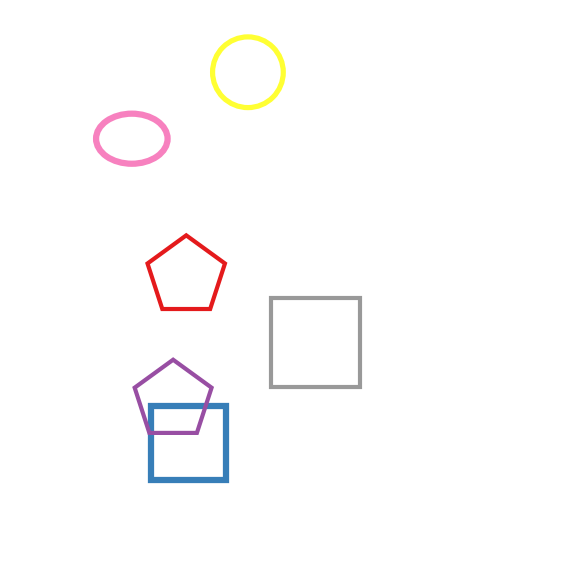[{"shape": "pentagon", "thickness": 2, "radius": 0.35, "center": [0.322, 0.521]}, {"shape": "square", "thickness": 3, "radius": 0.32, "center": [0.326, 0.232]}, {"shape": "pentagon", "thickness": 2, "radius": 0.35, "center": [0.3, 0.306]}, {"shape": "circle", "thickness": 2.5, "radius": 0.31, "center": [0.429, 0.874]}, {"shape": "oval", "thickness": 3, "radius": 0.31, "center": [0.228, 0.759]}, {"shape": "square", "thickness": 2, "radius": 0.39, "center": [0.546, 0.406]}]